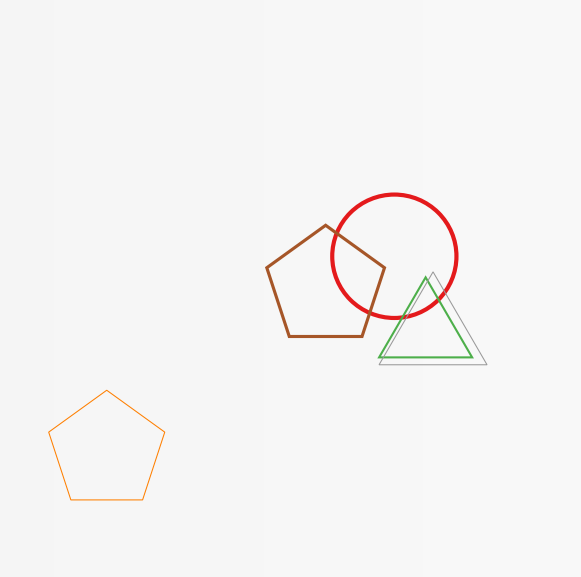[{"shape": "circle", "thickness": 2, "radius": 0.53, "center": [0.678, 0.555]}, {"shape": "triangle", "thickness": 1, "radius": 0.46, "center": [0.732, 0.426]}, {"shape": "pentagon", "thickness": 0.5, "radius": 0.52, "center": [0.184, 0.218]}, {"shape": "pentagon", "thickness": 1.5, "radius": 0.53, "center": [0.56, 0.503]}, {"shape": "triangle", "thickness": 0.5, "radius": 0.54, "center": [0.745, 0.421]}]